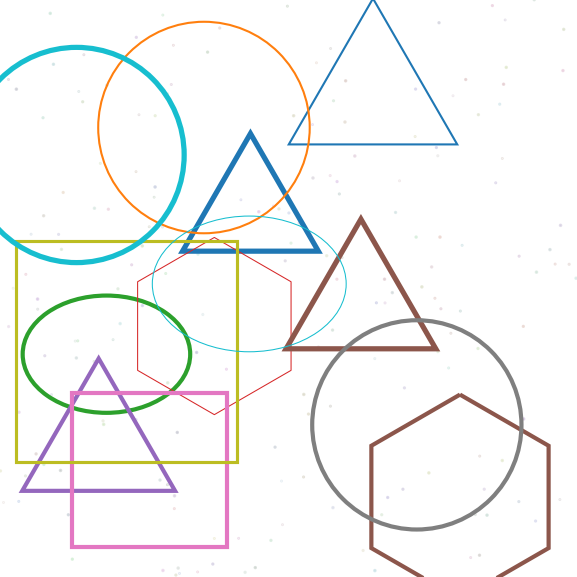[{"shape": "triangle", "thickness": 2.5, "radius": 0.68, "center": [0.434, 0.632]}, {"shape": "triangle", "thickness": 1, "radius": 0.84, "center": [0.646, 0.833]}, {"shape": "circle", "thickness": 1, "radius": 0.92, "center": [0.353, 0.778]}, {"shape": "oval", "thickness": 2, "radius": 0.73, "center": [0.184, 0.386]}, {"shape": "hexagon", "thickness": 0.5, "radius": 0.77, "center": [0.371, 0.435]}, {"shape": "triangle", "thickness": 2, "radius": 0.76, "center": [0.171, 0.226]}, {"shape": "triangle", "thickness": 2.5, "radius": 0.75, "center": [0.625, 0.47]}, {"shape": "hexagon", "thickness": 2, "radius": 0.89, "center": [0.797, 0.139]}, {"shape": "square", "thickness": 2, "radius": 0.67, "center": [0.259, 0.185]}, {"shape": "circle", "thickness": 2, "radius": 0.91, "center": [0.722, 0.263]}, {"shape": "square", "thickness": 1.5, "radius": 0.96, "center": [0.219, 0.391]}, {"shape": "circle", "thickness": 2.5, "radius": 0.93, "center": [0.133, 0.731]}, {"shape": "oval", "thickness": 0.5, "radius": 0.84, "center": [0.432, 0.508]}]